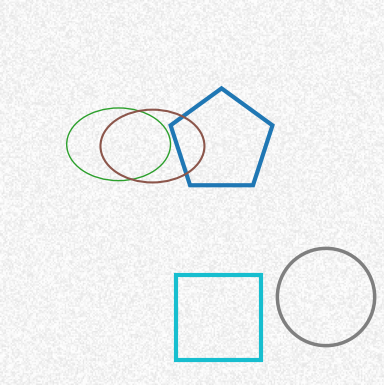[{"shape": "pentagon", "thickness": 3, "radius": 0.7, "center": [0.575, 0.631]}, {"shape": "oval", "thickness": 1, "radius": 0.67, "center": [0.308, 0.625]}, {"shape": "oval", "thickness": 1.5, "radius": 0.68, "center": [0.396, 0.621]}, {"shape": "circle", "thickness": 2.5, "radius": 0.63, "center": [0.847, 0.229]}, {"shape": "square", "thickness": 3, "radius": 0.55, "center": [0.568, 0.175]}]